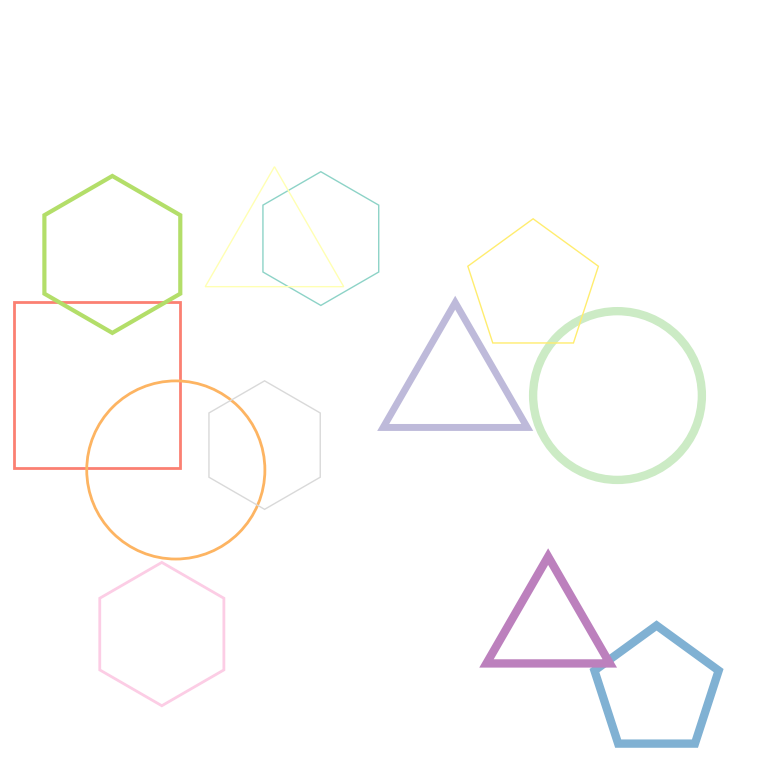[{"shape": "hexagon", "thickness": 0.5, "radius": 0.43, "center": [0.417, 0.69]}, {"shape": "triangle", "thickness": 0.5, "radius": 0.52, "center": [0.356, 0.68]}, {"shape": "triangle", "thickness": 2.5, "radius": 0.54, "center": [0.591, 0.499]}, {"shape": "square", "thickness": 1, "radius": 0.54, "center": [0.126, 0.5]}, {"shape": "pentagon", "thickness": 3, "radius": 0.42, "center": [0.853, 0.103]}, {"shape": "circle", "thickness": 1, "radius": 0.58, "center": [0.228, 0.39]}, {"shape": "hexagon", "thickness": 1.5, "radius": 0.51, "center": [0.146, 0.67]}, {"shape": "hexagon", "thickness": 1, "radius": 0.47, "center": [0.21, 0.177]}, {"shape": "hexagon", "thickness": 0.5, "radius": 0.42, "center": [0.344, 0.422]}, {"shape": "triangle", "thickness": 3, "radius": 0.46, "center": [0.712, 0.185]}, {"shape": "circle", "thickness": 3, "radius": 0.55, "center": [0.802, 0.486]}, {"shape": "pentagon", "thickness": 0.5, "radius": 0.45, "center": [0.692, 0.627]}]